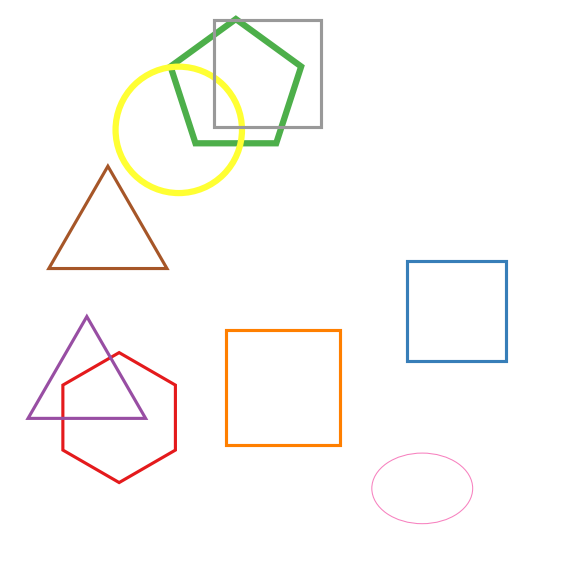[{"shape": "hexagon", "thickness": 1.5, "radius": 0.56, "center": [0.206, 0.276]}, {"shape": "square", "thickness": 1.5, "radius": 0.43, "center": [0.791, 0.461]}, {"shape": "pentagon", "thickness": 3, "radius": 0.59, "center": [0.408, 0.847]}, {"shape": "triangle", "thickness": 1.5, "radius": 0.59, "center": [0.15, 0.333]}, {"shape": "square", "thickness": 1.5, "radius": 0.5, "center": [0.49, 0.328]}, {"shape": "circle", "thickness": 3, "radius": 0.55, "center": [0.31, 0.774]}, {"shape": "triangle", "thickness": 1.5, "radius": 0.59, "center": [0.187, 0.593]}, {"shape": "oval", "thickness": 0.5, "radius": 0.44, "center": [0.731, 0.153]}, {"shape": "square", "thickness": 1.5, "radius": 0.47, "center": [0.463, 0.872]}]